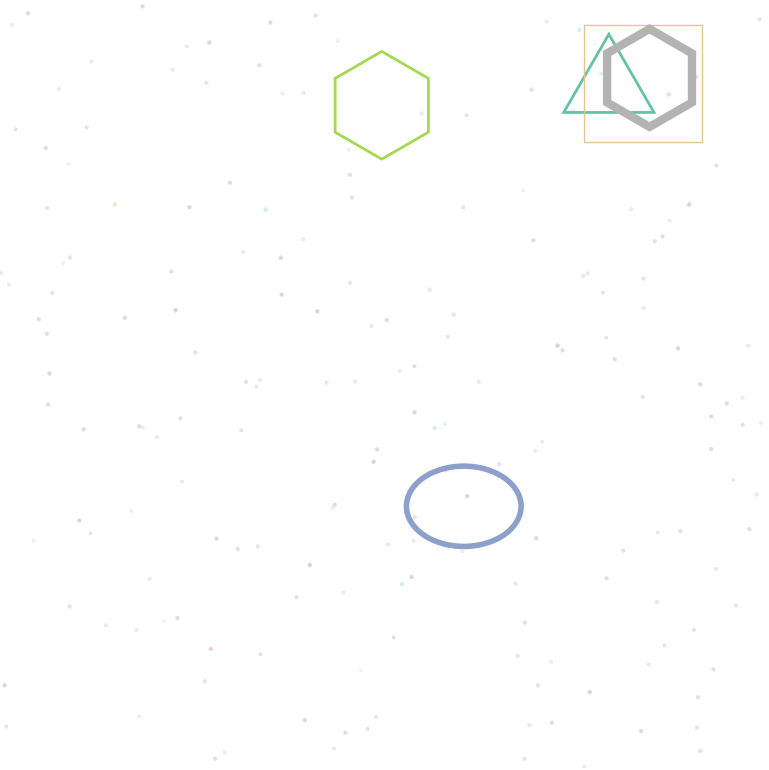[{"shape": "triangle", "thickness": 1, "radius": 0.34, "center": [0.791, 0.888]}, {"shape": "oval", "thickness": 2, "radius": 0.37, "center": [0.602, 0.343]}, {"shape": "hexagon", "thickness": 1, "radius": 0.35, "center": [0.496, 0.863]}, {"shape": "square", "thickness": 0.5, "radius": 0.38, "center": [0.835, 0.891]}, {"shape": "hexagon", "thickness": 3, "radius": 0.32, "center": [0.844, 0.899]}]